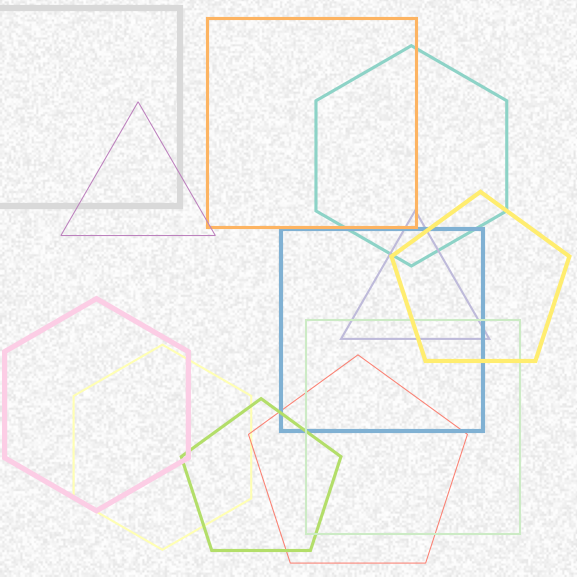[{"shape": "hexagon", "thickness": 1.5, "radius": 0.95, "center": [0.712, 0.729]}, {"shape": "hexagon", "thickness": 1, "radius": 0.89, "center": [0.281, 0.225]}, {"shape": "triangle", "thickness": 1, "radius": 0.74, "center": [0.719, 0.486]}, {"shape": "pentagon", "thickness": 0.5, "radius": 1.0, "center": [0.62, 0.185]}, {"shape": "square", "thickness": 2, "radius": 0.87, "center": [0.661, 0.428]}, {"shape": "square", "thickness": 1.5, "radius": 0.91, "center": [0.54, 0.787]}, {"shape": "pentagon", "thickness": 1.5, "radius": 0.73, "center": [0.452, 0.164]}, {"shape": "hexagon", "thickness": 2.5, "radius": 0.92, "center": [0.167, 0.298]}, {"shape": "square", "thickness": 3, "radius": 0.86, "center": [0.139, 0.813]}, {"shape": "triangle", "thickness": 0.5, "radius": 0.77, "center": [0.239, 0.668]}, {"shape": "square", "thickness": 1, "radius": 0.93, "center": [0.715, 0.26]}, {"shape": "pentagon", "thickness": 2, "radius": 0.81, "center": [0.832, 0.505]}]